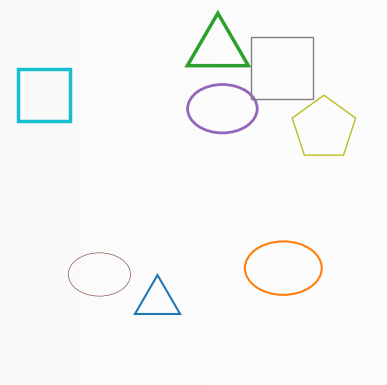[{"shape": "triangle", "thickness": 1.5, "radius": 0.34, "center": [0.406, 0.218]}, {"shape": "oval", "thickness": 1.5, "radius": 0.5, "center": [0.731, 0.304]}, {"shape": "triangle", "thickness": 2.5, "radius": 0.45, "center": [0.562, 0.875]}, {"shape": "oval", "thickness": 2, "radius": 0.45, "center": [0.574, 0.718]}, {"shape": "oval", "thickness": 0.5, "radius": 0.4, "center": [0.257, 0.287]}, {"shape": "square", "thickness": 1, "radius": 0.4, "center": [0.728, 0.822]}, {"shape": "pentagon", "thickness": 1, "radius": 0.43, "center": [0.836, 0.667]}, {"shape": "square", "thickness": 2.5, "radius": 0.34, "center": [0.113, 0.754]}]